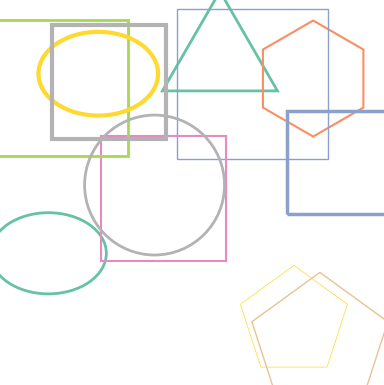[{"shape": "oval", "thickness": 2, "radius": 0.75, "center": [0.126, 0.342]}, {"shape": "triangle", "thickness": 2, "radius": 0.86, "center": [0.571, 0.85]}, {"shape": "hexagon", "thickness": 1.5, "radius": 0.75, "center": [0.813, 0.796]}, {"shape": "square", "thickness": 1, "radius": 0.98, "center": [0.657, 0.782]}, {"shape": "square", "thickness": 2.5, "radius": 0.67, "center": [0.879, 0.579]}, {"shape": "square", "thickness": 1.5, "radius": 0.81, "center": [0.424, 0.484]}, {"shape": "square", "thickness": 2, "radius": 0.88, "center": [0.157, 0.772]}, {"shape": "pentagon", "thickness": 0.5, "radius": 0.73, "center": [0.763, 0.165]}, {"shape": "oval", "thickness": 3, "radius": 0.78, "center": [0.255, 0.809]}, {"shape": "pentagon", "thickness": 1, "radius": 0.93, "center": [0.831, 0.107]}, {"shape": "square", "thickness": 3, "radius": 0.74, "center": [0.282, 0.786]}, {"shape": "circle", "thickness": 2, "radius": 0.91, "center": [0.401, 0.519]}]